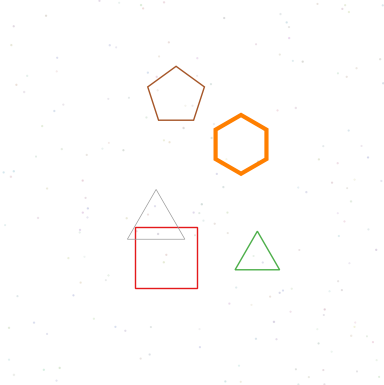[{"shape": "square", "thickness": 1, "radius": 0.4, "center": [0.431, 0.332]}, {"shape": "triangle", "thickness": 1, "radius": 0.33, "center": [0.668, 0.333]}, {"shape": "hexagon", "thickness": 3, "radius": 0.38, "center": [0.626, 0.625]}, {"shape": "pentagon", "thickness": 1, "radius": 0.39, "center": [0.457, 0.75]}, {"shape": "triangle", "thickness": 0.5, "radius": 0.43, "center": [0.406, 0.422]}]